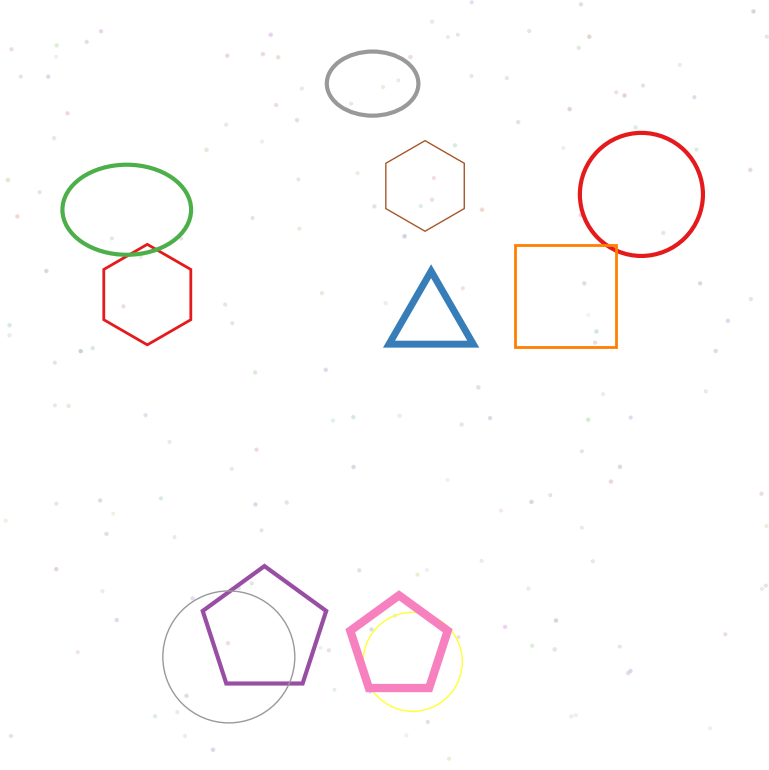[{"shape": "circle", "thickness": 1.5, "radius": 0.4, "center": [0.833, 0.748]}, {"shape": "hexagon", "thickness": 1, "radius": 0.33, "center": [0.191, 0.617]}, {"shape": "triangle", "thickness": 2.5, "radius": 0.32, "center": [0.56, 0.585]}, {"shape": "oval", "thickness": 1.5, "radius": 0.42, "center": [0.165, 0.728]}, {"shape": "pentagon", "thickness": 1.5, "radius": 0.42, "center": [0.343, 0.181]}, {"shape": "square", "thickness": 1, "radius": 0.33, "center": [0.734, 0.616]}, {"shape": "circle", "thickness": 0.5, "radius": 0.32, "center": [0.536, 0.141]}, {"shape": "hexagon", "thickness": 0.5, "radius": 0.29, "center": [0.552, 0.759]}, {"shape": "pentagon", "thickness": 3, "radius": 0.33, "center": [0.518, 0.16]}, {"shape": "circle", "thickness": 0.5, "radius": 0.43, "center": [0.297, 0.147]}, {"shape": "oval", "thickness": 1.5, "radius": 0.3, "center": [0.484, 0.891]}]